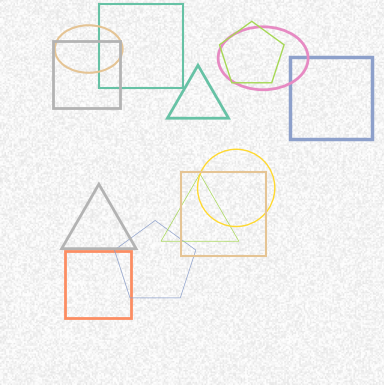[{"shape": "square", "thickness": 1.5, "radius": 0.54, "center": [0.365, 0.88]}, {"shape": "triangle", "thickness": 2, "radius": 0.46, "center": [0.514, 0.739]}, {"shape": "square", "thickness": 2, "radius": 0.43, "center": [0.255, 0.26]}, {"shape": "square", "thickness": 2.5, "radius": 0.53, "center": [0.86, 0.745]}, {"shape": "pentagon", "thickness": 0.5, "radius": 0.56, "center": [0.403, 0.316]}, {"shape": "oval", "thickness": 2, "radius": 0.58, "center": [0.683, 0.849]}, {"shape": "pentagon", "thickness": 1, "radius": 0.44, "center": [0.654, 0.856]}, {"shape": "triangle", "thickness": 0.5, "radius": 0.58, "center": [0.519, 0.432]}, {"shape": "circle", "thickness": 1, "radius": 0.5, "center": [0.613, 0.512]}, {"shape": "oval", "thickness": 1.5, "radius": 0.44, "center": [0.23, 0.873]}, {"shape": "square", "thickness": 1.5, "radius": 0.55, "center": [0.58, 0.444]}, {"shape": "square", "thickness": 2, "radius": 0.44, "center": [0.225, 0.807]}, {"shape": "triangle", "thickness": 2, "radius": 0.56, "center": [0.257, 0.41]}]